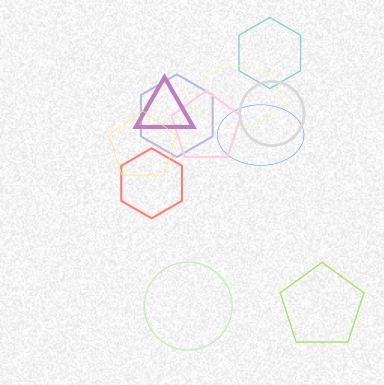[{"shape": "hexagon", "thickness": 1, "radius": 0.46, "center": [0.701, 0.862]}, {"shape": "oval", "thickness": 0.5, "radius": 0.57, "center": [0.619, 0.749]}, {"shape": "hexagon", "thickness": 1.5, "radius": 0.54, "center": [0.459, 0.699]}, {"shape": "hexagon", "thickness": 1.5, "radius": 0.46, "center": [0.394, 0.524]}, {"shape": "oval", "thickness": 0.5, "radius": 0.56, "center": [0.677, 0.649]}, {"shape": "pentagon", "thickness": 1, "radius": 0.57, "center": [0.837, 0.204]}, {"shape": "pentagon", "thickness": 1.5, "radius": 0.47, "center": [0.535, 0.669]}, {"shape": "circle", "thickness": 2, "radius": 0.42, "center": [0.706, 0.705]}, {"shape": "triangle", "thickness": 3, "radius": 0.43, "center": [0.427, 0.713]}, {"shape": "circle", "thickness": 1, "radius": 0.57, "center": [0.489, 0.205]}, {"shape": "pentagon", "thickness": 0.5, "radius": 0.46, "center": [0.371, 0.62]}]